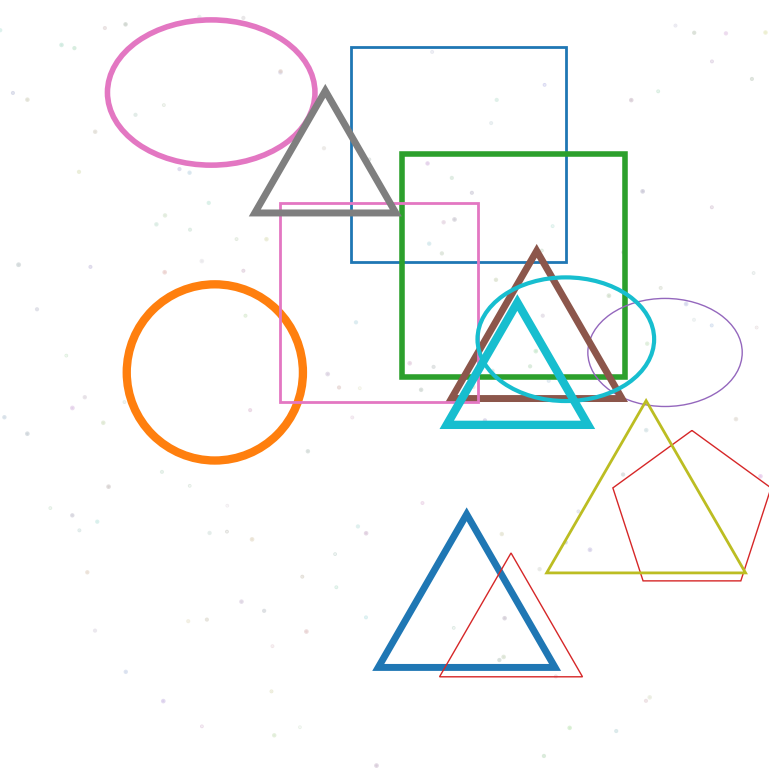[{"shape": "square", "thickness": 1, "radius": 0.7, "center": [0.596, 0.8]}, {"shape": "triangle", "thickness": 2.5, "radius": 0.66, "center": [0.606, 0.199]}, {"shape": "circle", "thickness": 3, "radius": 0.57, "center": [0.279, 0.516]}, {"shape": "square", "thickness": 2, "radius": 0.72, "center": [0.667, 0.655]}, {"shape": "pentagon", "thickness": 0.5, "radius": 0.54, "center": [0.899, 0.333]}, {"shape": "triangle", "thickness": 0.5, "radius": 0.54, "center": [0.664, 0.175]}, {"shape": "oval", "thickness": 0.5, "radius": 0.5, "center": [0.864, 0.542]}, {"shape": "triangle", "thickness": 2.5, "radius": 0.64, "center": [0.697, 0.546]}, {"shape": "oval", "thickness": 2, "radius": 0.67, "center": [0.274, 0.88]}, {"shape": "square", "thickness": 1, "radius": 0.64, "center": [0.492, 0.607]}, {"shape": "triangle", "thickness": 2.5, "radius": 0.53, "center": [0.422, 0.776]}, {"shape": "triangle", "thickness": 1, "radius": 0.75, "center": [0.839, 0.331]}, {"shape": "triangle", "thickness": 3, "radius": 0.53, "center": [0.672, 0.501]}, {"shape": "oval", "thickness": 1.5, "radius": 0.57, "center": [0.735, 0.559]}]